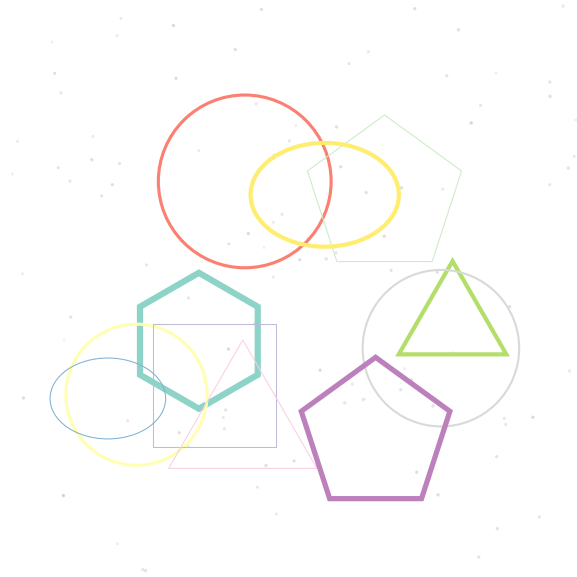[{"shape": "hexagon", "thickness": 3, "radius": 0.59, "center": [0.344, 0.409]}, {"shape": "circle", "thickness": 1.5, "radius": 0.61, "center": [0.236, 0.316]}, {"shape": "square", "thickness": 0.5, "radius": 0.53, "center": [0.371, 0.332]}, {"shape": "circle", "thickness": 1.5, "radius": 0.75, "center": [0.424, 0.685]}, {"shape": "oval", "thickness": 0.5, "radius": 0.5, "center": [0.187, 0.309]}, {"shape": "triangle", "thickness": 2, "radius": 0.54, "center": [0.784, 0.439]}, {"shape": "triangle", "thickness": 0.5, "radius": 0.74, "center": [0.42, 0.262]}, {"shape": "circle", "thickness": 1, "radius": 0.68, "center": [0.763, 0.396]}, {"shape": "pentagon", "thickness": 2.5, "radius": 0.68, "center": [0.65, 0.245]}, {"shape": "pentagon", "thickness": 0.5, "radius": 0.7, "center": [0.666, 0.66]}, {"shape": "oval", "thickness": 2, "radius": 0.64, "center": [0.562, 0.662]}]